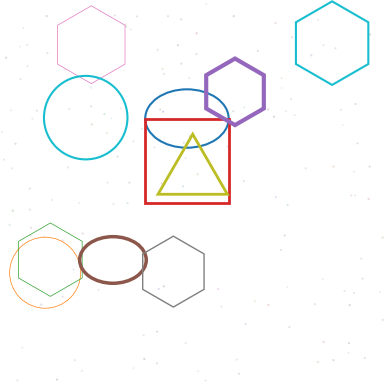[{"shape": "oval", "thickness": 1.5, "radius": 0.54, "center": [0.486, 0.692]}, {"shape": "circle", "thickness": 0.5, "radius": 0.46, "center": [0.117, 0.292]}, {"shape": "hexagon", "thickness": 0.5, "radius": 0.48, "center": [0.131, 0.326]}, {"shape": "square", "thickness": 2, "radius": 0.54, "center": [0.485, 0.581]}, {"shape": "hexagon", "thickness": 3, "radius": 0.43, "center": [0.61, 0.762]}, {"shape": "oval", "thickness": 2.5, "radius": 0.43, "center": [0.293, 0.325]}, {"shape": "hexagon", "thickness": 0.5, "radius": 0.51, "center": [0.237, 0.884]}, {"shape": "hexagon", "thickness": 1, "radius": 0.46, "center": [0.45, 0.294]}, {"shape": "triangle", "thickness": 2, "radius": 0.52, "center": [0.501, 0.547]}, {"shape": "circle", "thickness": 1.5, "radius": 0.54, "center": [0.223, 0.694]}, {"shape": "hexagon", "thickness": 1.5, "radius": 0.54, "center": [0.863, 0.888]}]